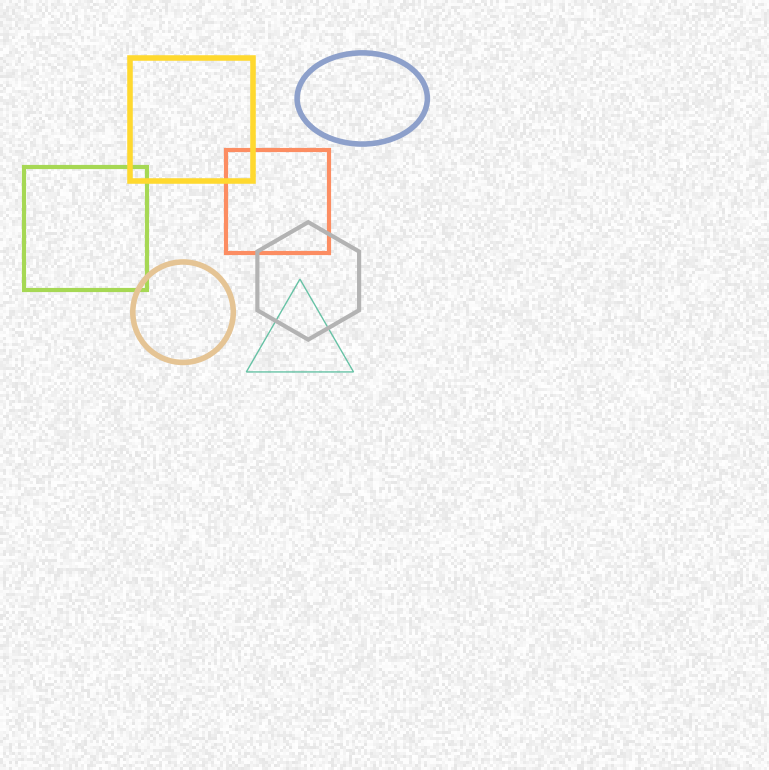[{"shape": "triangle", "thickness": 0.5, "radius": 0.4, "center": [0.39, 0.557]}, {"shape": "square", "thickness": 1.5, "radius": 0.34, "center": [0.36, 0.739]}, {"shape": "oval", "thickness": 2, "radius": 0.42, "center": [0.47, 0.872]}, {"shape": "square", "thickness": 1.5, "radius": 0.4, "center": [0.111, 0.703]}, {"shape": "square", "thickness": 2, "radius": 0.4, "center": [0.248, 0.845]}, {"shape": "circle", "thickness": 2, "radius": 0.33, "center": [0.238, 0.595]}, {"shape": "hexagon", "thickness": 1.5, "radius": 0.38, "center": [0.4, 0.635]}]